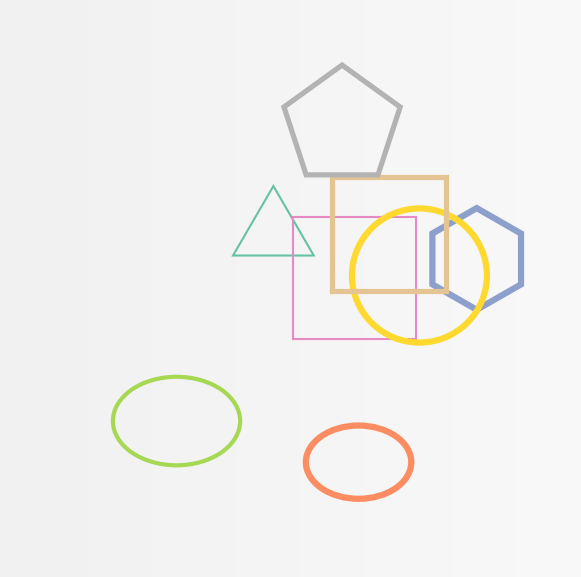[{"shape": "triangle", "thickness": 1, "radius": 0.4, "center": [0.47, 0.597]}, {"shape": "oval", "thickness": 3, "radius": 0.45, "center": [0.617, 0.199]}, {"shape": "hexagon", "thickness": 3, "radius": 0.44, "center": [0.82, 0.551]}, {"shape": "square", "thickness": 1, "radius": 0.53, "center": [0.61, 0.517]}, {"shape": "oval", "thickness": 2, "radius": 0.55, "center": [0.304, 0.27]}, {"shape": "circle", "thickness": 3, "radius": 0.58, "center": [0.722, 0.522]}, {"shape": "square", "thickness": 2.5, "radius": 0.49, "center": [0.67, 0.594]}, {"shape": "pentagon", "thickness": 2.5, "radius": 0.53, "center": [0.589, 0.781]}]